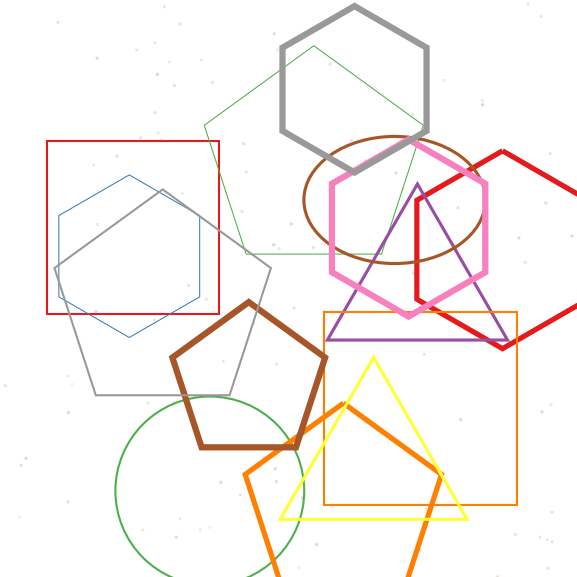[{"shape": "hexagon", "thickness": 2.5, "radius": 0.86, "center": [0.87, 0.567]}, {"shape": "square", "thickness": 1, "radius": 0.75, "center": [0.23, 0.605]}, {"shape": "hexagon", "thickness": 0.5, "radius": 0.7, "center": [0.224, 0.555]}, {"shape": "circle", "thickness": 1, "radius": 0.82, "center": [0.363, 0.149]}, {"shape": "pentagon", "thickness": 0.5, "radius": 1.0, "center": [0.543, 0.721]}, {"shape": "triangle", "thickness": 1.5, "radius": 0.9, "center": [0.723, 0.5]}, {"shape": "square", "thickness": 1, "radius": 0.84, "center": [0.728, 0.291]}, {"shape": "pentagon", "thickness": 2.5, "radius": 0.89, "center": [0.595, 0.122]}, {"shape": "triangle", "thickness": 1.5, "radius": 0.93, "center": [0.647, 0.193]}, {"shape": "pentagon", "thickness": 3, "radius": 0.7, "center": [0.431, 0.337]}, {"shape": "oval", "thickness": 1.5, "radius": 0.79, "center": [0.683, 0.653]}, {"shape": "hexagon", "thickness": 3, "radius": 0.77, "center": [0.708, 0.604]}, {"shape": "pentagon", "thickness": 1, "radius": 0.99, "center": [0.282, 0.474]}, {"shape": "hexagon", "thickness": 3, "radius": 0.72, "center": [0.614, 0.845]}]